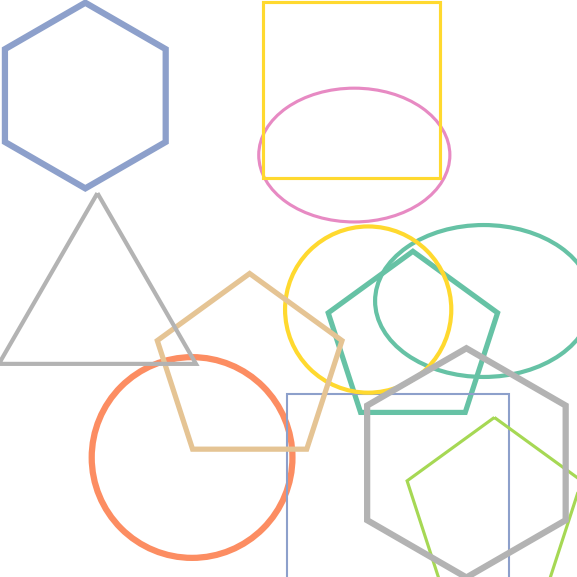[{"shape": "oval", "thickness": 2, "radius": 0.94, "center": [0.837, 0.478]}, {"shape": "pentagon", "thickness": 2.5, "radius": 0.77, "center": [0.715, 0.41]}, {"shape": "circle", "thickness": 3, "radius": 0.87, "center": [0.333, 0.207]}, {"shape": "square", "thickness": 1, "radius": 0.96, "center": [0.689, 0.124]}, {"shape": "hexagon", "thickness": 3, "radius": 0.8, "center": [0.148, 0.834]}, {"shape": "oval", "thickness": 1.5, "radius": 0.83, "center": [0.614, 0.731]}, {"shape": "pentagon", "thickness": 1.5, "radius": 0.79, "center": [0.856, 0.117]}, {"shape": "circle", "thickness": 2, "radius": 0.72, "center": [0.638, 0.463]}, {"shape": "square", "thickness": 1.5, "radius": 0.76, "center": [0.609, 0.843]}, {"shape": "pentagon", "thickness": 2.5, "radius": 0.84, "center": [0.432, 0.357]}, {"shape": "triangle", "thickness": 2, "radius": 0.99, "center": [0.169, 0.468]}, {"shape": "hexagon", "thickness": 3, "radius": 0.99, "center": [0.808, 0.198]}]